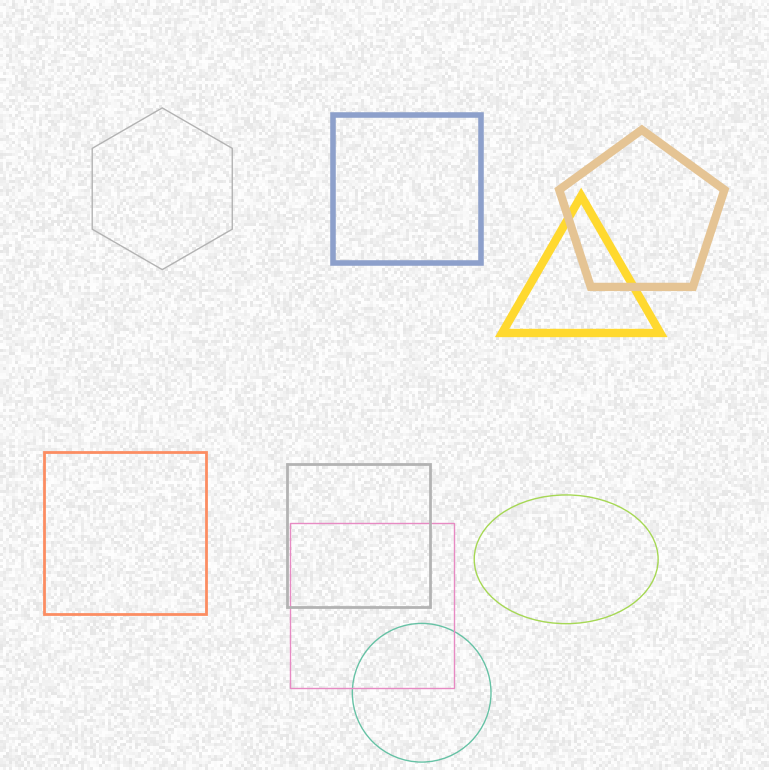[{"shape": "circle", "thickness": 0.5, "radius": 0.45, "center": [0.548, 0.1]}, {"shape": "square", "thickness": 1, "radius": 0.52, "center": [0.162, 0.308]}, {"shape": "square", "thickness": 2, "radius": 0.48, "center": [0.528, 0.754]}, {"shape": "square", "thickness": 0.5, "radius": 0.53, "center": [0.483, 0.214]}, {"shape": "oval", "thickness": 0.5, "radius": 0.6, "center": [0.735, 0.274]}, {"shape": "triangle", "thickness": 3, "radius": 0.59, "center": [0.755, 0.627]}, {"shape": "pentagon", "thickness": 3, "radius": 0.56, "center": [0.834, 0.719]}, {"shape": "hexagon", "thickness": 0.5, "radius": 0.53, "center": [0.211, 0.755]}, {"shape": "square", "thickness": 1, "radius": 0.47, "center": [0.465, 0.305]}]